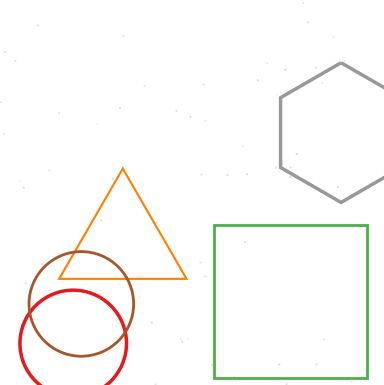[{"shape": "circle", "thickness": 2.5, "radius": 0.69, "center": [0.19, 0.108]}, {"shape": "square", "thickness": 2, "radius": 0.99, "center": [0.753, 0.218]}, {"shape": "triangle", "thickness": 1.5, "radius": 0.96, "center": [0.319, 0.371]}, {"shape": "circle", "thickness": 2, "radius": 0.68, "center": [0.211, 0.211]}, {"shape": "hexagon", "thickness": 2.5, "radius": 0.91, "center": [0.886, 0.656]}]